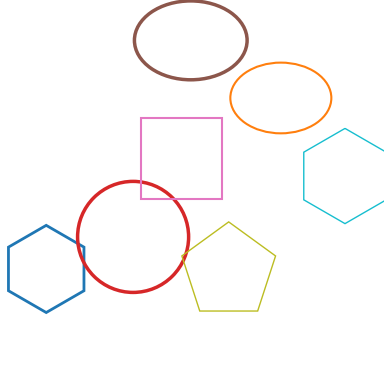[{"shape": "hexagon", "thickness": 2, "radius": 0.57, "center": [0.12, 0.301]}, {"shape": "oval", "thickness": 1.5, "radius": 0.66, "center": [0.729, 0.746]}, {"shape": "circle", "thickness": 2.5, "radius": 0.72, "center": [0.346, 0.385]}, {"shape": "oval", "thickness": 2.5, "radius": 0.73, "center": [0.496, 0.895]}, {"shape": "square", "thickness": 1.5, "radius": 0.52, "center": [0.472, 0.588]}, {"shape": "pentagon", "thickness": 1, "radius": 0.64, "center": [0.594, 0.296]}, {"shape": "hexagon", "thickness": 1, "radius": 0.62, "center": [0.896, 0.543]}]